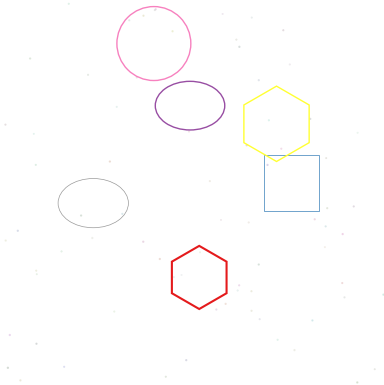[{"shape": "hexagon", "thickness": 1.5, "radius": 0.41, "center": [0.517, 0.279]}, {"shape": "square", "thickness": 0.5, "radius": 0.36, "center": [0.757, 0.525]}, {"shape": "oval", "thickness": 1, "radius": 0.45, "center": [0.494, 0.726]}, {"shape": "hexagon", "thickness": 1, "radius": 0.49, "center": [0.718, 0.678]}, {"shape": "circle", "thickness": 1, "radius": 0.48, "center": [0.4, 0.887]}, {"shape": "oval", "thickness": 0.5, "radius": 0.46, "center": [0.242, 0.472]}]